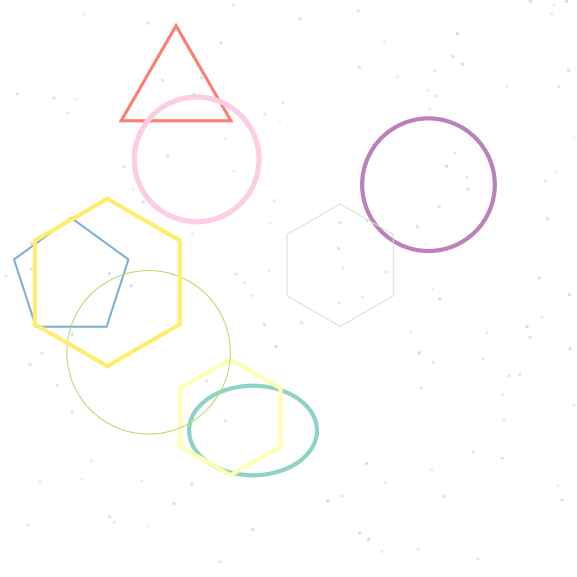[{"shape": "oval", "thickness": 2, "radius": 0.55, "center": [0.438, 0.254]}, {"shape": "hexagon", "thickness": 2, "radius": 0.5, "center": [0.399, 0.277]}, {"shape": "triangle", "thickness": 1.5, "radius": 0.55, "center": [0.305, 0.845]}, {"shape": "pentagon", "thickness": 1, "radius": 0.52, "center": [0.123, 0.518]}, {"shape": "circle", "thickness": 0.5, "radius": 0.71, "center": [0.257, 0.389]}, {"shape": "circle", "thickness": 2.5, "radius": 0.54, "center": [0.34, 0.723]}, {"shape": "circle", "thickness": 2, "radius": 0.57, "center": [0.742, 0.679]}, {"shape": "hexagon", "thickness": 0.5, "radius": 0.53, "center": [0.589, 0.54]}, {"shape": "hexagon", "thickness": 2, "radius": 0.72, "center": [0.186, 0.51]}]